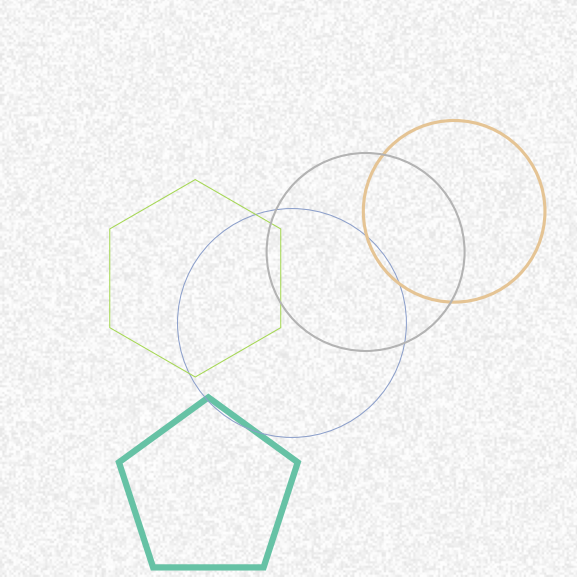[{"shape": "pentagon", "thickness": 3, "radius": 0.81, "center": [0.361, 0.148]}, {"shape": "circle", "thickness": 0.5, "radius": 0.99, "center": [0.506, 0.44]}, {"shape": "hexagon", "thickness": 0.5, "radius": 0.85, "center": [0.338, 0.517]}, {"shape": "circle", "thickness": 1.5, "radius": 0.79, "center": [0.786, 0.633]}, {"shape": "circle", "thickness": 1, "radius": 0.86, "center": [0.633, 0.563]}]